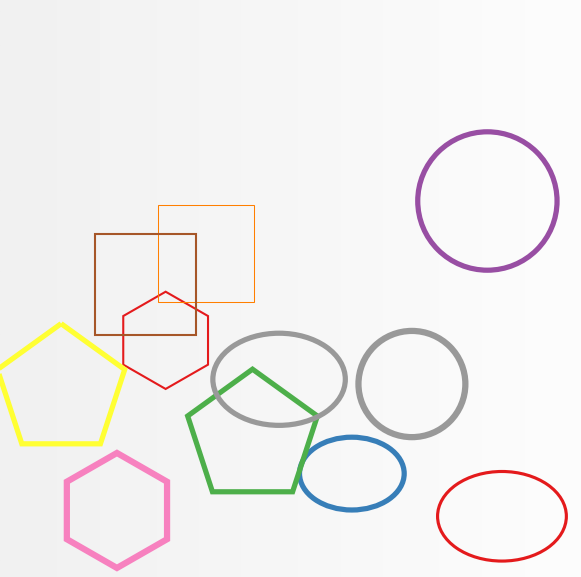[{"shape": "hexagon", "thickness": 1, "radius": 0.42, "center": [0.285, 0.41]}, {"shape": "oval", "thickness": 1.5, "radius": 0.55, "center": [0.864, 0.105]}, {"shape": "oval", "thickness": 2.5, "radius": 0.45, "center": [0.605, 0.179]}, {"shape": "pentagon", "thickness": 2.5, "radius": 0.59, "center": [0.434, 0.242]}, {"shape": "circle", "thickness": 2.5, "radius": 0.6, "center": [0.839, 0.651]}, {"shape": "square", "thickness": 0.5, "radius": 0.42, "center": [0.354, 0.56]}, {"shape": "pentagon", "thickness": 2.5, "radius": 0.58, "center": [0.105, 0.324]}, {"shape": "square", "thickness": 1, "radius": 0.44, "center": [0.25, 0.506]}, {"shape": "hexagon", "thickness": 3, "radius": 0.5, "center": [0.201, 0.115]}, {"shape": "circle", "thickness": 3, "radius": 0.46, "center": [0.709, 0.334]}, {"shape": "oval", "thickness": 2.5, "radius": 0.57, "center": [0.48, 0.342]}]